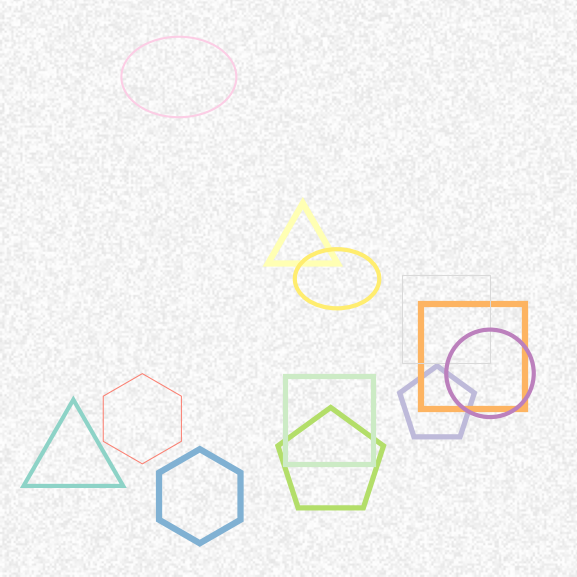[{"shape": "triangle", "thickness": 2, "radius": 0.5, "center": [0.127, 0.208]}, {"shape": "triangle", "thickness": 3, "radius": 0.35, "center": [0.524, 0.578]}, {"shape": "pentagon", "thickness": 2.5, "radius": 0.34, "center": [0.757, 0.298]}, {"shape": "hexagon", "thickness": 0.5, "radius": 0.39, "center": [0.246, 0.274]}, {"shape": "hexagon", "thickness": 3, "radius": 0.41, "center": [0.346, 0.14]}, {"shape": "square", "thickness": 3, "radius": 0.45, "center": [0.819, 0.382]}, {"shape": "pentagon", "thickness": 2.5, "radius": 0.48, "center": [0.573, 0.197]}, {"shape": "oval", "thickness": 1, "radius": 0.5, "center": [0.31, 0.866]}, {"shape": "square", "thickness": 0.5, "radius": 0.38, "center": [0.772, 0.446]}, {"shape": "circle", "thickness": 2, "radius": 0.38, "center": [0.848, 0.353]}, {"shape": "square", "thickness": 2.5, "radius": 0.38, "center": [0.569, 0.272]}, {"shape": "oval", "thickness": 2, "radius": 0.37, "center": [0.584, 0.516]}]